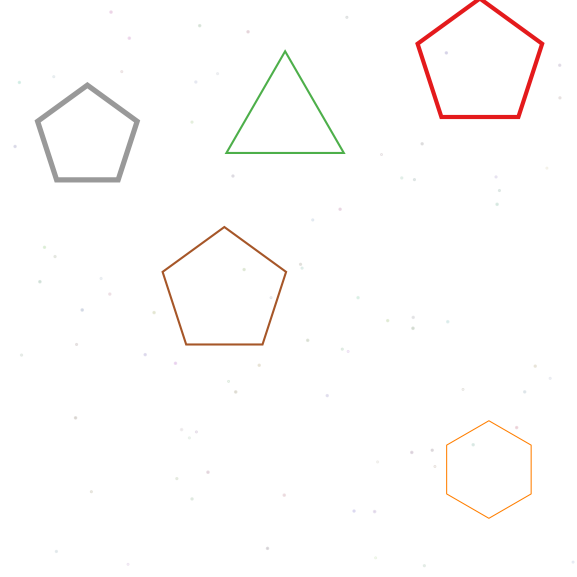[{"shape": "pentagon", "thickness": 2, "radius": 0.57, "center": [0.831, 0.888]}, {"shape": "triangle", "thickness": 1, "radius": 0.59, "center": [0.494, 0.793]}, {"shape": "hexagon", "thickness": 0.5, "radius": 0.42, "center": [0.847, 0.186]}, {"shape": "pentagon", "thickness": 1, "radius": 0.56, "center": [0.388, 0.494]}, {"shape": "pentagon", "thickness": 2.5, "radius": 0.45, "center": [0.151, 0.761]}]